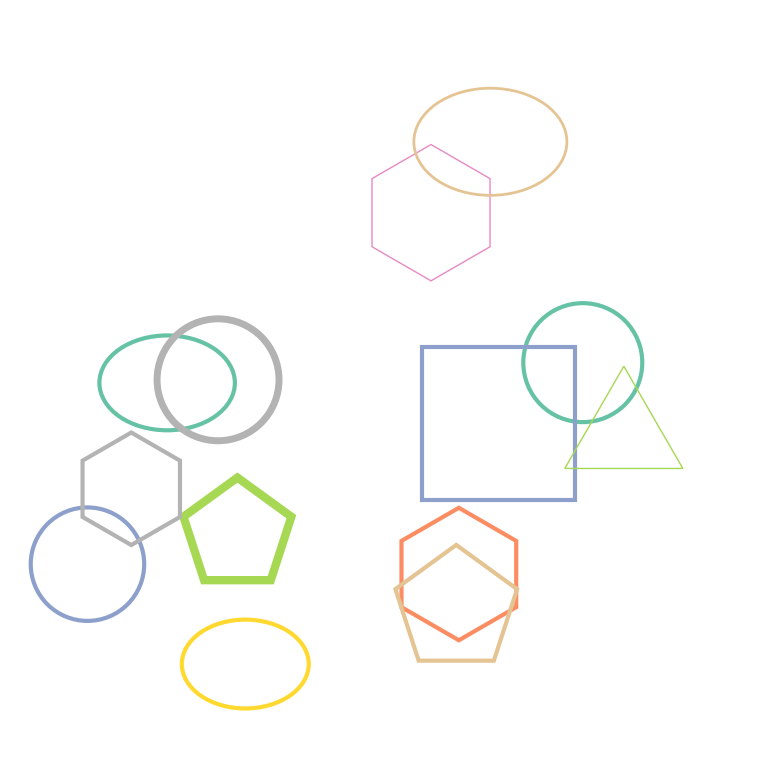[{"shape": "oval", "thickness": 1.5, "radius": 0.44, "center": [0.217, 0.503]}, {"shape": "circle", "thickness": 1.5, "radius": 0.39, "center": [0.757, 0.529]}, {"shape": "hexagon", "thickness": 1.5, "radius": 0.43, "center": [0.596, 0.254]}, {"shape": "circle", "thickness": 1.5, "radius": 0.37, "center": [0.114, 0.267]}, {"shape": "square", "thickness": 1.5, "radius": 0.5, "center": [0.647, 0.45]}, {"shape": "hexagon", "thickness": 0.5, "radius": 0.44, "center": [0.56, 0.724]}, {"shape": "pentagon", "thickness": 3, "radius": 0.37, "center": [0.308, 0.306]}, {"shape": "triangle", "thickness": 0.5, "radius": 0.44, "center": [0.81, 0.436]}, {"shape": "oval", "thickness": 1.5, "radius": 0.41, "center": [0.319, 0.138]}, {"shape": "oval", "thickness": 1, "radius": 0.5, "center": [0.637, 0.816]}, {"shape": "pentagon", "thickness": 1.5, "radius": 0.42, "center": [0.593, 0.209]}, {"shape": "hexagon", "thickness": 1.5, "radius": 0.37, "center": [0.17, 0.365]}, {"shape": "circle", "thickness": 2.5, "radius": 0.4, "center": [0.283, 0.507]}]